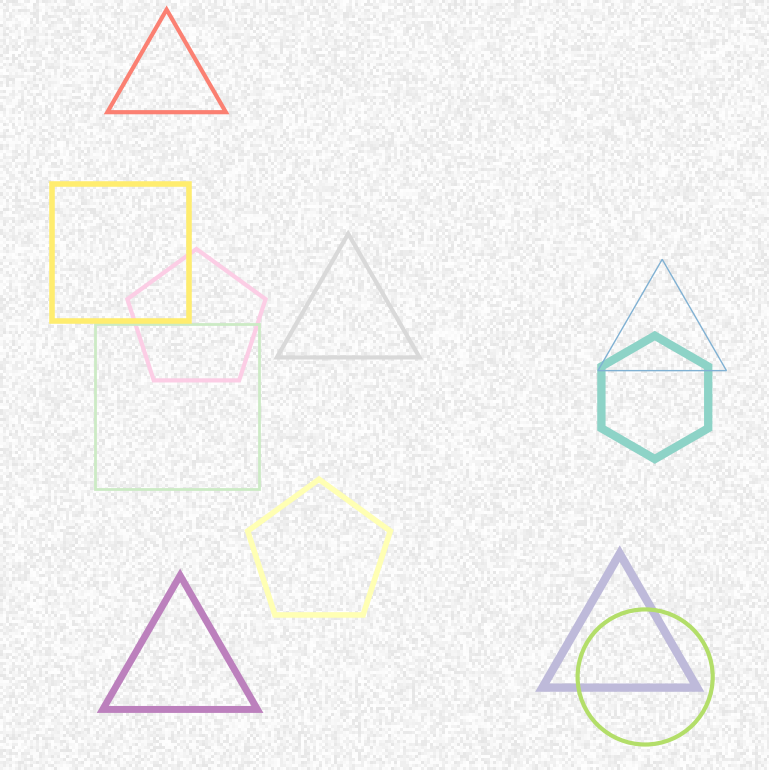[{"shape": "hexagon", "thickness": 3, "radius": 0.4, "center": [0.85, 0.484]}, {"shape": "pentagon", "thickness": 2, "radius": 0.49, "center": [0.414, 0.28]}, {"shape": "triangle", "thickness": 3, "radius": 0.58, "center": [0.805, 0.165]}, {"shape": "triangle", "thickness": 1.5, "radius": 0.44, "center": [0.216, 0.899]}, {"shape": "triangle", "thickness": 0.5, "radius": 0.48, "center": [0.86, 0.567]}, {"shape": "circle", "thickness": 1.5, "radius": 0.44, "center": [0.838, 0.121]}, {"shape": "pentagon", "thickness": 1.5, "radius": 0.47, "center": [0.255, 0.582]}, {"shape": "triangle", "thickness": 1.5, "radius": 0.54, "center": [0.452, 0.589]}, {"shape": "triangle", "thickness": 2.5, "radius": 0.58, "center": [0.234, 0.137]}, {"shape": "square", "thickness": 1, "radius": 0.53, "center": [0.23, 0.472]}, {"shape": "square", "thickness": 2, "radius": 0.44, "center": [0.156, 0.672]}]